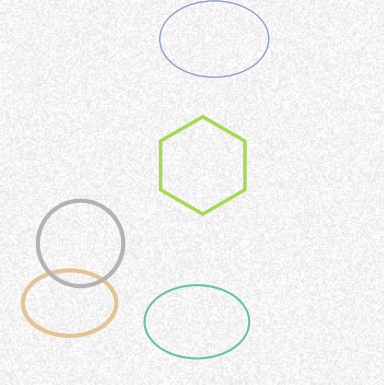[{"shape": "oval", "thickness": 1.5, "radius": 0.68, "center": [0.511, 0.164]}, {"shape": "oval", "thickness": 1, "radius": 0.71, "center": [0.556, 0.899]}, {"shape": "hexagon", "thickness": 2.5, "radius": 0.63, "center": [0.527, 0.57]}, {"shape": "oval", "thickness": 3, "radius": 0.61, "center": [0.181, 0.213]}, {"shape": "circle", "thickness": 3, "radius": 0.55, "center": [0.209, 0.368]}]